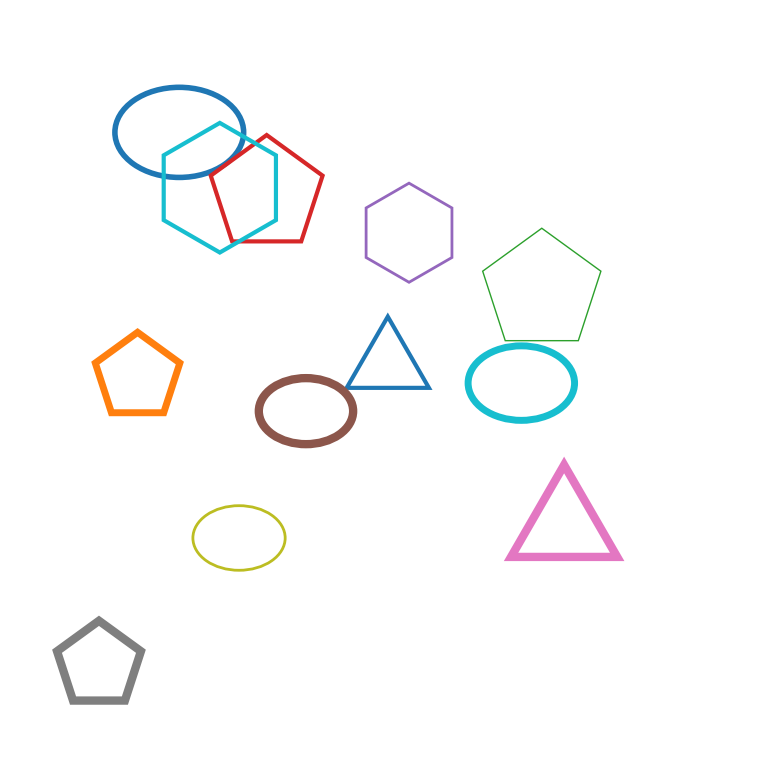[{"shape": "triangle", "thickness": 1.5, "radius": 0.31, "center": [0.504, 0.527]}, {"shape": "oval", "thickness": 2, "radius": 0.42, "center": [0.233, 0.828]}, {"shape": "pentagon", "thickness": 2.5, "radius": 0.29, "center": [0.179, 0.511]}, {"shape": "pentagon", "thickness": 0.5, "radius": 0.4, "center": [0.704, 0.623]}, {"shape": "pentagon", "thickness": 1.5, "radius": 0.38, "center": [0.346, 0.748]}, {"shape": "hexagon", "thickness": 1, "radius": 0.32, "center": [0.531, 0.698]}, {"shape": "oval", "thickness": 3, "radius": 0.31, "center": [0.397, 0.466]}, {"shape": "triangle", "thickness": 3, "radius": 0.4, "center": [0.733, 0.317]}, {"shape": "pentagon", "thickness": 3, "radius": 0.29, "center": [0.129, 0.137]}, {"shape": "oval", "thickness": 1, "radius": 0.3, "center": [0.31, 0.301]}, {"shape": "hexagon", "thickness": 1.5, "radius": 0.42, "center": [0.285, 0.756]}, {"shape": "oval", "thickness": 2.5, "radius": 0.35, "center": [0.677, 0.502]}]